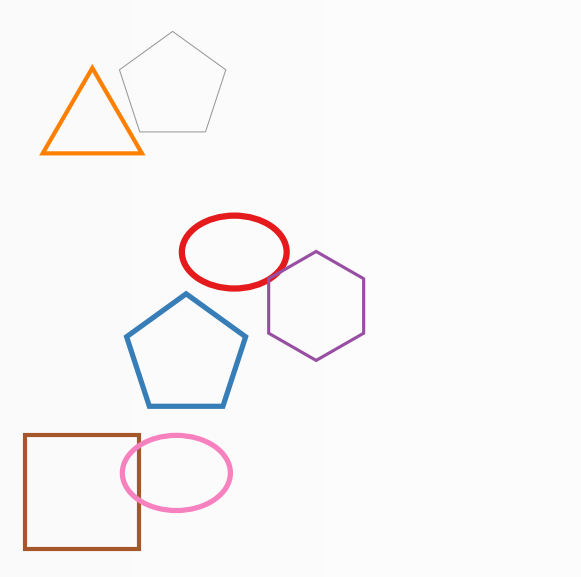[{"shape": "oval", "thickness": 3, "radius": 0.45, "center": [0.403, 0.563]}, {"shape": "pentagon", "thickness": 2.5, "radius": 0.54, "center": [0.32, 0.383]}, {"shape": "hexagon", "thickness": 1.5, "radius": 0.47, "center": [0.544, 0.469]}, {"shape": "triangle", "thickness": 2, "radius": 0.49, "center": [0.159, 0.783]}, {"shape": "square", "thickness": 2, "radius": 0.49, "center": [0.141, 0.147]}, {"shape": "oval", "thickness": 2.5, "radius": 0.46, "center": [0.303, 0.18]}, {"shape": "pentagon", "thickness": 0.5, "radius": 0.48, "center": [0.297, 0.849]}]